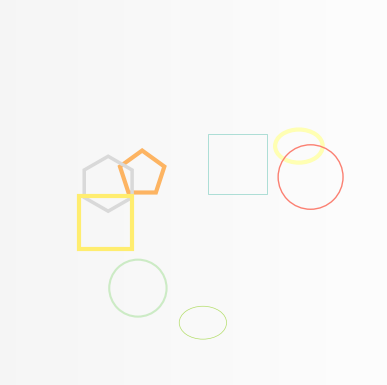[{"shape": "square", "thickness": 0.5, "radius": 0.39, "center": [0.613, 0.574]}, {"shape": "oval", "thickness": 3, "radius": 0.31, "center": [0.771, 0.621]}, {"shape": "circle", "thickness": 1, "radius": 0.42, "center": [0.802, 0.54]}, {"shape": "pentagon", "thickness": 3, "radius": 0.3, "center": [0.367, 0.549]}, {"shape": "oval", "thickness": 0.5, "radius": 0.31, "center": [0.524, 0.162]}, {"shape": "hexagon", "thickness": 2.5, "radius": 0.36, "center": [0.279, 0.523]}, {"shape": "circle", "thickness": 1.5, "radius": 0.37, "center": [0.356, 0.252]}, {"shape": "square", "thickness": 3, "radius": 0.34, "center": [0.272, 0.422]}]